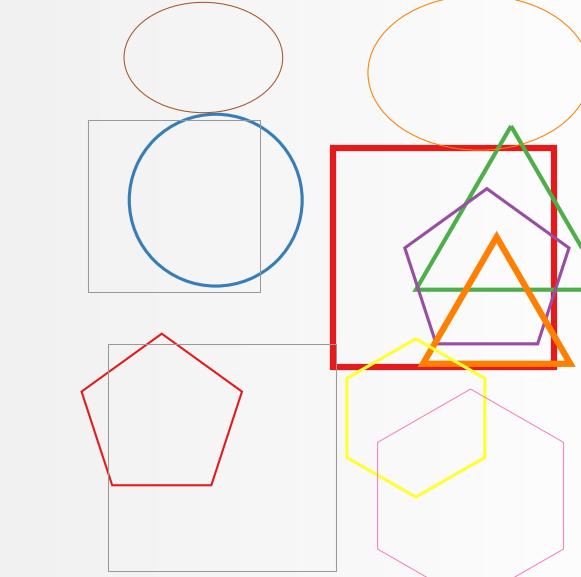[{"shape": "pentagon", "thickness": 1, "radius": 0.73, "center": [0.278, 0.276]}, {"shape": "square", "thickness": 3, "radius": 0.95, "center": [0.763, 0.553]}, {"shape": "circle", "thickness": 1.5, "radius": 0.74, "center": [0.371, 0.653]}, {"shape": "triangle", "thickness": 2, "radius": 0.94, "center": [0.879, 0.592]}, {"shape": "pentagon", "thickness": 1.5, "radius": 0.74, "center": [0.838, 0.524]}, {"shape": "triangle", "thickness": 3, "radius": 0.73, "center": [0.854, 0.442]}, {"shape": "oval", "thickness": 0.5, "radius": 0.96, "center": [0.824, 0.873]}, {"shape": "hexagon", "thickness": 1.5, "radius": 0.69, "center": [0.715, 0.275]}, {"shape": "oval", "thickness": 0.5, "radius": 0.68, "center": [0.35, 0.9]}, {"shape": "hexagon", "thickness": 0.5, "radius": 0.92, "center": [0.81, 0.141]}, {"shape": "square", "thickness": 0.5, "radius": 0.74, "center": [0.299, 0.642]}, {"shape": "square", "thickness": 0.5, "radius": 0.98, "center": [0.382, 0.207]}]